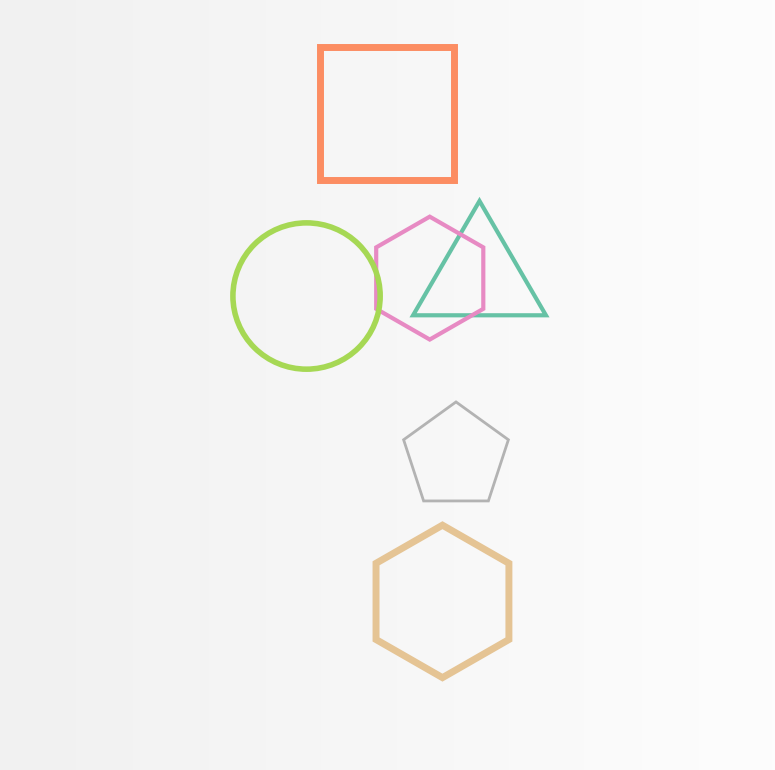[{"shape": "triangle", "thickness": 1.5, "radius": 0.49, "center": [0.619, 0.64]}, {"shape": "square", "thickness": 2.5, "radius": 0.43, "center": [0.499, 0.853]}, {"shape": "hexagon", "thickness": 1.5, "radius": 0.4, "center": [0.555, 0.639]}, {"shape": "circle", "thickness": 2, "radius": 0.47, "center": [0.396, 0.616]}, {"shape": "hexagon", "thickness": 2.5, "radius": 0.49, "center": [0.571, 0.219]}, {"shape": "pentagon", "thickness": 1, "radius": 0.36, "center": [0.588, 0.407]}]